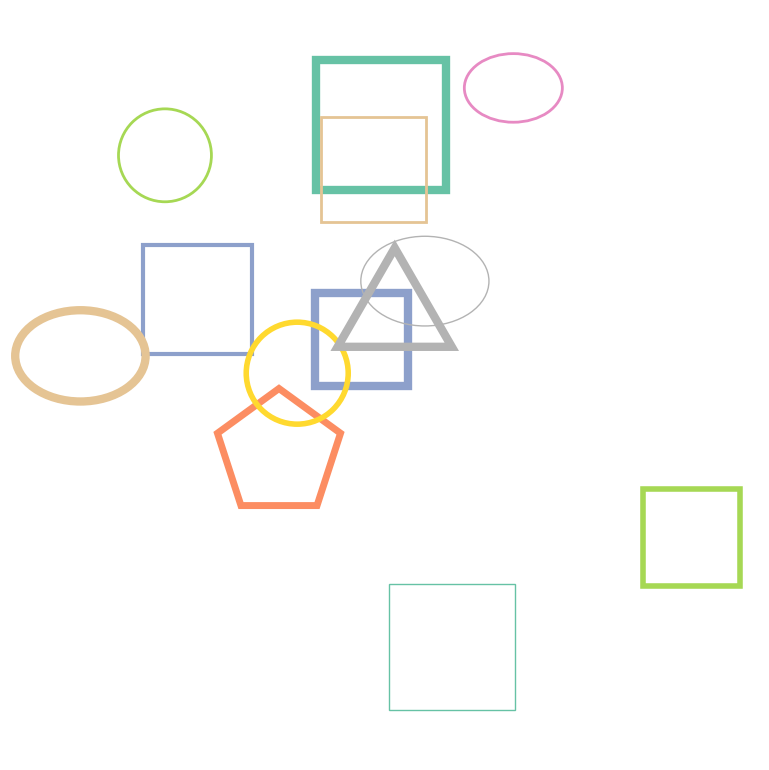[{"shape": "square", "thickness": 0.5, "radius": 0.41, "center": [0.587, 0.16]}, {"shape": "square", "thickness": 3, "radius": 0.42, "center": [0.495, 0.838]}, {"shape": "pentagon", "thickness": 2.5, "radius": 0.42, "center": [0.362, 0.411]}, {"shape": "square", "thickness": 3, "radius": 0.3, "center": [0.47, 0.56]}, {"shape": "square", "thickness": 1.5, "radius": 0.36, "center": [0.257, 0.611]}, {"shape": "oval", "thickness": 1, "radius": 0.32, "center": [0.667, 0.886]}, {"shape": "circle", "thickness": 1, "radius": 0.3, "center": [0.214, 0.798]}, {"shape": "square", "thickness": 2, "radius": 0.32, "center": [0.898, 0.302]}, {"shape": "circle", "thickness": 2, "radius": 0.33, "center": [0.386, 0.515]}, {"shape": "square", "thickness": 1, "radius": 0.34, "center": [0.485, 0.78]}, {"shape": "oval", "thickness": 3, "radius": 0.42, "center": [0.104, 0.538]}, {"shape": "oval", "thickness": 0.5, "radius": 0.42, "center": [0.552, 0.635]}, {"shape": "triangle", "thickness": 3, "radius": 0.43, "center": [0.513, 0.592]}]